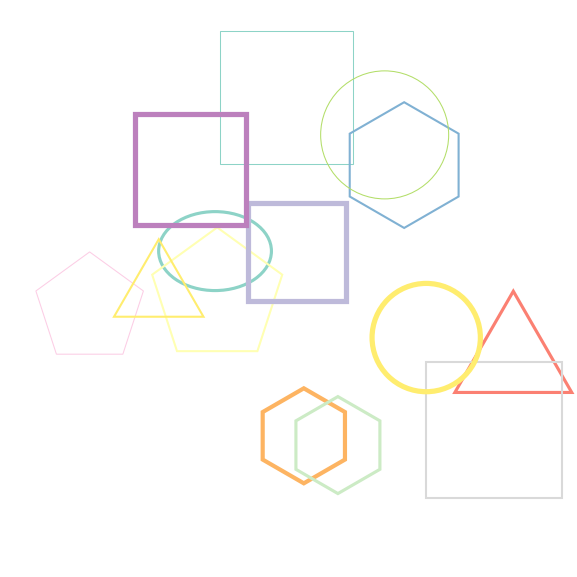[{"shape": "square", "thickness": 0.5, "radius": 0.58, "center": [0.497, 0.83]}, {"shape": "oval", "thickness": 1.5, "radius": 0.49, "center": [0.372, 0.564]}, {"shape": "pentagon", "thickness": 1, "radius": 0.59, "center": [0.376, 0.487]}, {"shape": "square", "thickness": 2.5, "radius": 0.42, "center": [0.515, 0.563]}, {"shape": "triangle", "thickness": 1.5, "radius": 0.58, "center": [0.889, 0.378]}, {"shape": "hexagon", "thickness": 1, "radius": 0.54, "center": [0.7, 0.713]}, {"shape": "hexagon", "thickness": 2, "radius": 0.41, "center": [0.526, 0.244]}, {"shape": "circle", "thickness": 0.5, "radius": 0.55, "center": [0.666, 0.766]}, {"shape": "pentagon", "thickness": 0.5, "radius": 0.49, "center": [0.155, 0.465]}, {"shape": "square", "thickness": 1, "radius": 0.59, "center": [0.855, 0.255]}, {"shape": "square", "thickness": 2.5, "radius": 0.48, "center": [0.331, 0.705]}, {"shape": "hexagon", "thickness": 1.5, "radius": 0.42, "center": [0.585, 0.228]}, {"shape": "triangle", "thickness": 1, "radius": 0.45, "center": [0.275, 0.495]}, {"shape": "circle", "thickness": 2.5, "radius": 0.47, "center": [0.738, 0.415]}]